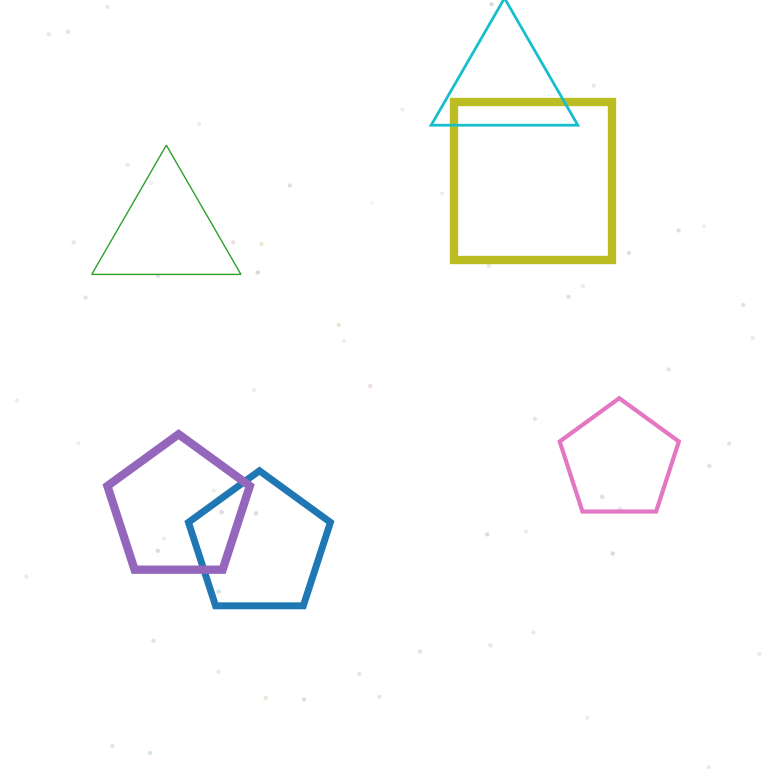[{"shape": "pentagon", "thickness": 2.5, "radius": 0.48, "center": [0.337, 0.292]}, {"shape": "triangle", "thickness": 0.5, "radius": 0.56, "center": [0.216, 0.7]}, {"shape": "pentagon", "thickness": 3, "radius": 0.49, "center": [0.232, 0.339]}, {"shape": "pentagon", "thickness": 1.5, "radius": 0.41, "center": [0.804, 0.401]}, {"shape": "square", "thickness": 3, "radius": 0.51, "center": [0.693, 0.765]}, {"shape": "triangle", "thickness": 1, "radius": 0.55, "center": [0.655, 0.892]}]